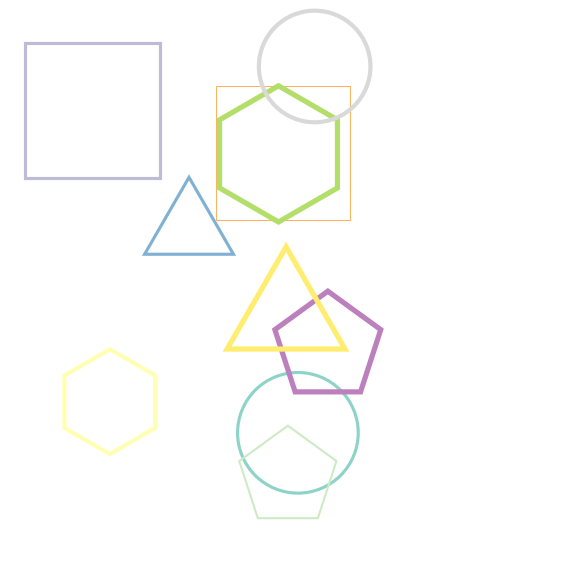[{"shape": "circle", "thickness": 1.5, "radius": 0.52, "center": [0.516, 0.25]}, {"shape": "hexagon", "thickness": 2, "radius": 0.45, "center": [0.19, 0.304]}, {"shape": "square", "thickness": 1.5, "radius": 0.59, "center": [0.16, 0.808]}, {"shape": "triangle", "thickness": 1.5, "radius": 0.44, "center": [0.327, 0.603]}, {"shape": "square", "thickness": 0.5, "radius": 0.58, "center": [0.49, 0.734]}, {"shape": "hexagon", "thickness": 2.5, "radius": 0.59, "center": [0.482, 0.733]}, {"shape": "circle", "thickness": 2, "radius": 0.48, "center": [0.545, 0.884]}, {"shape": "pentagon", "thickness": 2.5, "radius": 0.48, "center": [0.568, 0.399]}, {"shape": "pentagon", "thickness": 1, "radius": 0.44, "center": [0.498, 0.173]}, {"shape": "triangle", "thickness": 2.5, "radius": 0.59, "center": [0.495, 0.454]}]